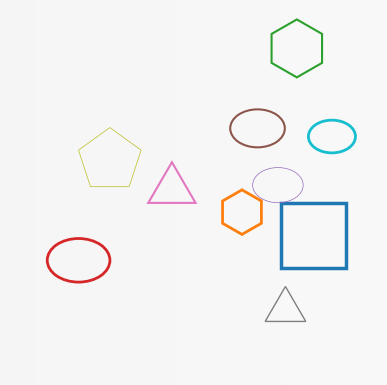[{"shape": "square", "thickness": 2.5, "radius": 0.42, "center": [0.808, 0.389]}, {"shape": "hexagon", "thickness": 2, "radius": 0.29, "center": [0.624, 0.449]}, {"shape": "hexagon", "thickness": 1.5, "radius": 0.38, "center": [0.766, 0.874]}, {"shape": "oval", "thickness": 2, "radius": 0.4, "center": [0.203, 0.324]}, {"shape": "oval", "thickness": 0.5, "radius": 0.33, "center": [0.717, 0.519]}, {"shape": "oval", "thickness": 1.5, "radius": 0.35, "center": [0.665, 0.667]}, {"shape": "triangle", "thickness": 1.5, "radius": 0.35, "center": [0.444, 0.508]}, {"shape": "triangle", "thickness": 1, "radius": 0.3, "center": [0.737, 0.195]}, {"shape": "pentagon", "thickness": 0.5, "radius": 0.42, "center": [0.283, 0.584]}, {"shape": "oval", "thickness": 2, "radius": 0.3, "center": [0.857, 0.645]}]